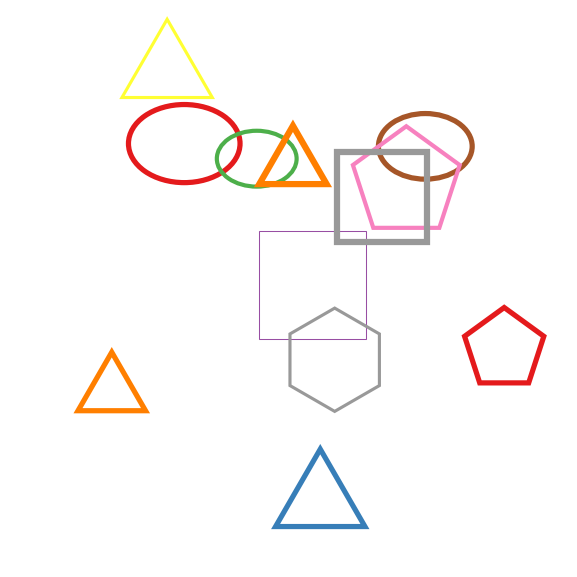[{"shape": "pentagon", "thickness": 2.5, "radius": 0.36, "center": [0.873, 0.394]}, {"shape": "oval", "thickness": 2.5, "radius": 0.48, "center": [0.319, 0.751]}, {"shape": "triangle", "thickness": 2.5, "radius": 0.45, "center": [0.555, 0.132]}, {"shape": "oval", "thickness": 2, "radius": 0.35, "center": [0.445, 0.724]}, {"shape": "square", "thickness": 0.5, "radius": 0.47, "center": [0.541, 0.506]}, {"shape": "triangle", "thickness": 2.5, "radius": 0.34, "center": [0.194, 0.322]}, {"shape": "triangle", "thickness": 3, "radius": 0.34, "center": [0.507, 0.714]}, {"shape": "triangle", "thickness": 1.5, "radius": 0.45, "center": [0.289, 0.875]}, {"shape": "oval", "thickness": 2.5, "radius": 0.41, "center": [0.736, 0.746]}, {"shape": "pentagon", "thickness": 2, "radius": 0.49, "center": [0.704, 0.683]}, {"shape": "hexagon", "thickness": 1.5, "radius": 0.45, "center": [0.58, 0.376]}, {"shape": "square", "thickness": 3, "radius": 0.39, "center": [0.661, 0.658]}]